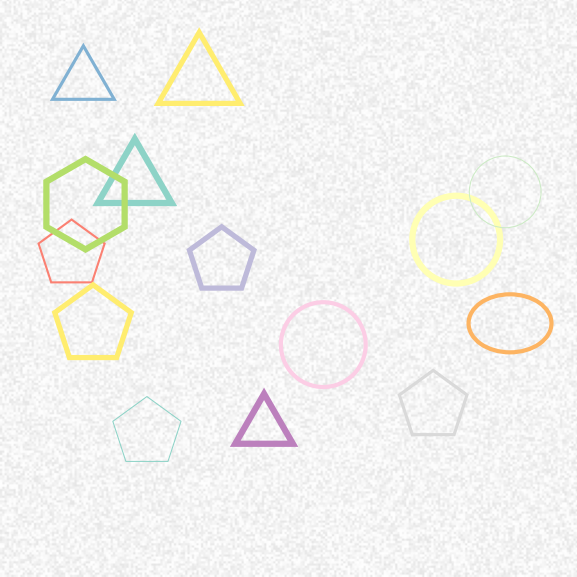[{"shape": "pentagon", "thickness": 0.5, "radius": 0.31, "center": [0.254, 0.25]}, {"shape": "triangle", "thickness": 3, "radius": 0.37, "center": [0.233, 0.685]}, {"shape": "circle", "thickness": 3, "radius": 0.38, "center": [0.79, 0.584]}, {"shape": "pentagon", "thickness": 2.5, "radius": 0.29, "center": [0.384, 0.548]}, {"shape": "pentagon", "thickness": 1, "radius": 0.3, "center": [0.124, 0.559]}, {"shape": "triangle", "thickness": 1.5, "radius": 0.31, "center": [0.144, 0.858]}, {"shape": "oval", "thickness": 2, "radius": 0.36, "center": [0.883, 0.439]}, {"shape": "hexagon", "thickness": 3, "radius": 0.39, "center": [0.148, 0.645]}, {"shape": "circle", "thickness": 2, "radius": 0.37, "center": [0.56, 0.402]}, {"shape": "pentagon", "thickness": 1.5, "radius": 0.31, "center": [0.75, 0.296]}, {"shape": "triangle", "thickness": 3, "radius": 0.29, "center": [0.457, 0.26]}, {"shape": "circle", "thickness": 0.5, "radius": 0.31, "center": [0.875, 0.667]}, {"shape": "pentagon", "thickness": 2.5, "radius": 0.35, "center": [0.161, 0.436]}, {"shape": "triangle", "thickness": 2.5, "radius": 0.41, "center": [0.345, 0.861]}]